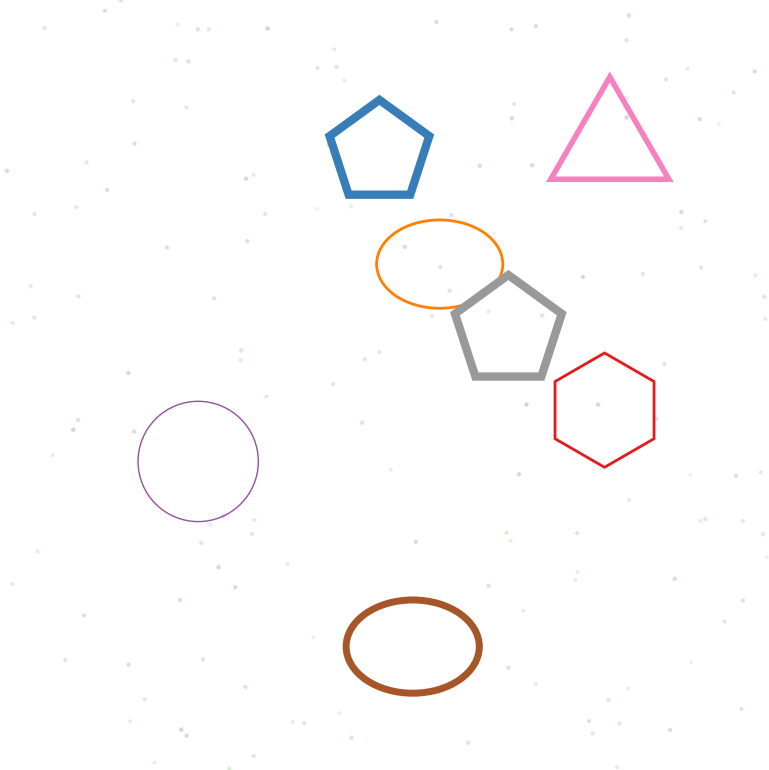[{"shape": "hexagon", "thickness": 1, "radius": 0.37, "center": [0.785, 0.467]}, {"shape": "pentagon", "thickness": 3, "radius": 0.34, "center": [0.493, 0.802]}, {"shape": "circle", "thickness": 0.5, "radius": 0.39, "center": [0.257, 0.401]}, {"shape": "oval", "thickness": 1, "radius": 0.41, "center": [0.571, 0.657]}, {"shape": "oval", "thickness": 2.5, "radius": 0.43, "center": [0.536, 0.16]}, {"shape": "triangle", "thickness": 2, "radius": 0.44, "center": [0.792, 0.811]}, {"shape": "pentagon", "thickness": 3, "radius": 0.36, "center": [0.66, 0.57]}]